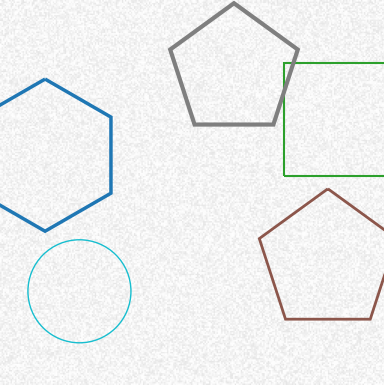[{"shape": "hexagon", "thickness": 2.5, "radius": 0.99, "center": [0.117, 0.597]}, {"shape": "square", "thickness": 1.5, "radius": 0.73, "center": [0.884, 0.689]}, {"shape": "pentagon", "thickness": 2, "radius": 0.94, "center": [0.852, 0.322]}, {"shape": "pentagon", "thickness": 3, "radius": 0.87, "center": [0.608, 0.817]}, {"shape": "circle", "thickness": 1, "radius": 0.67, "center": [0.206, 0.243]}]